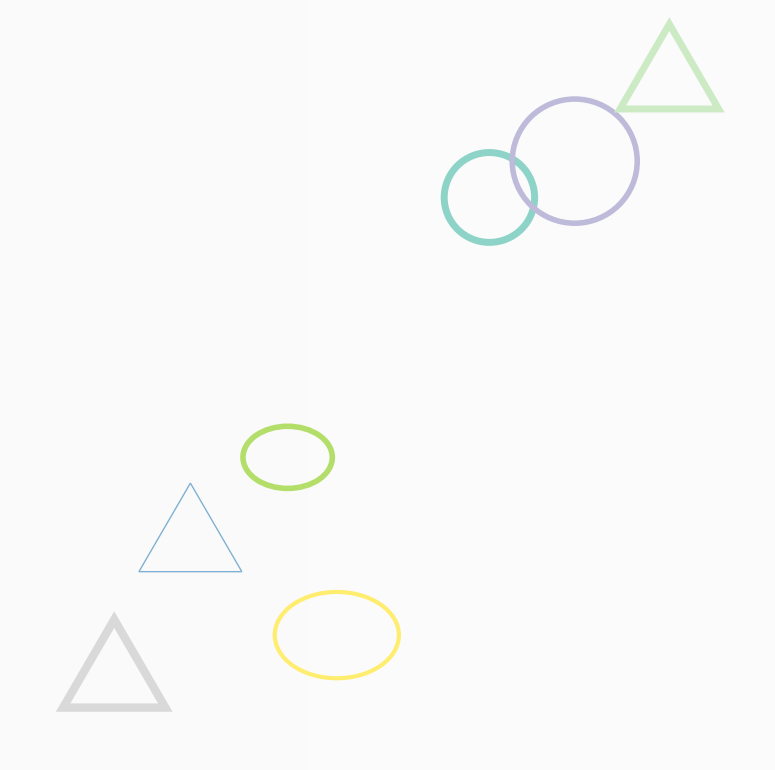[{"shape": "circle", "thickness": 2.5, "radius": 0.29, "center": [0.631, 0.744]}, {"shape": "circle", "thickness": 2, "radius": 0.4, "center": [0.742, 0.791]}, {"shape": "triangle", "thickness": 0.5, "radius": 0.38, "center": [0.246, 0.296]}, {"shape": "oval", "thickness": 2, "radius": 0.29, "center": [0.371, 0.406]}, {"shape": "triangle", "thickness": 3, "radius": 0.38, "center": [0.147, 0.119]}, {"shape": "triangle", "thickness": 2.5, "radius": 0.37, "center": [0.864, 0.895]}, {"shape": "oval", "thickness": 1.5, "radius": 0.4, "center": [0.435, 0.175]}]